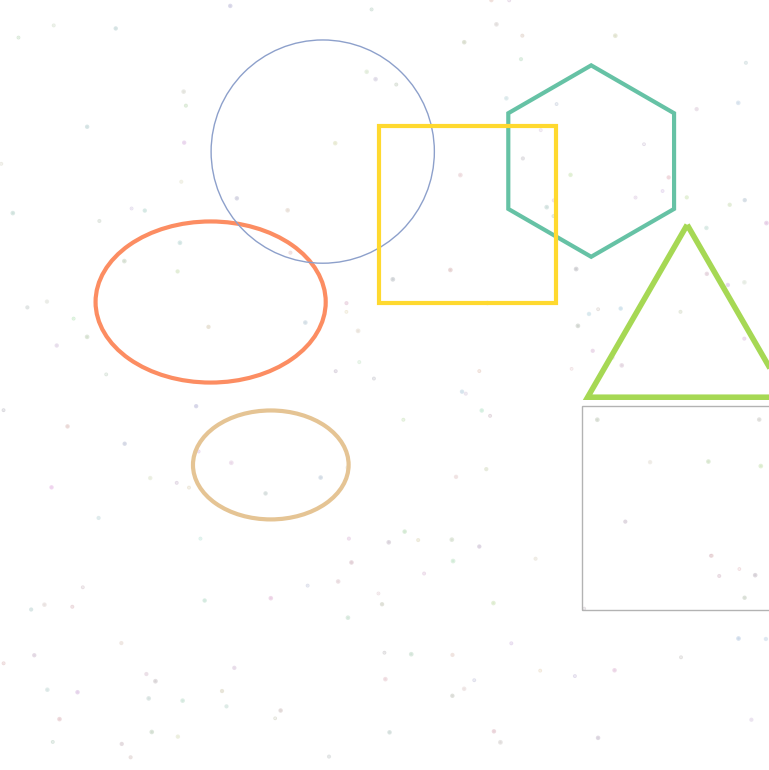[{"shape": "hexagon", "thickness": 1.5, "radius": 0.62, "center": [0.768, 0.791]}, {"shape": "oval", "thickness": 1.5, "radius": 0.75, "center": [0.274, 0.608]}, {"shape": "circle", "thickness": 0.5, "radius": 0.72, "center": [0.419, 0.803]}, {"shape": "triangle", "thickness": 2, "radius": 0.75, "center": [0.892, 0.559]}, {"shape": "square", "thickness": 1.5, "radius": 0.57, "center": [0.607, 0.721]}, {"shape": "oval", "thickness": 1.5, "radius": 0.51, "center": [0.352, 0.396]}, {"shape": "square", "thickness": 0.5, "radius": 0.66, "center": [0.889, 0.341]}]